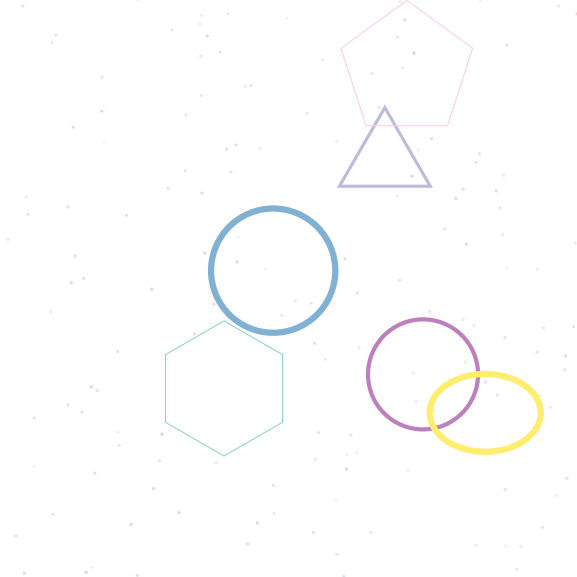[{"shape": "hexagon", "thickness": 0.5, "radius": 0.59, "center": [0.388, 0.326]}, {"shape": "triangle", "thickness": 1.5, "radius": 0.45, "center": [0.666, 0.722]}, {"shape": "circle", "thickness": 3, "radius": 0.54, "center": [0.473, 0.531]}, {"shape": "pentagon", "thickness": 0.5, "radius": 0.6, "center": [0.704, 0.879]}, {"shape": "circle", "thickness": 2, "radius": 0.48, "center": [0.733, 0.351]}, {"shape": "oval", "thickness": 3, "radius": 0.48, "center": [0.84, 0.284]}]